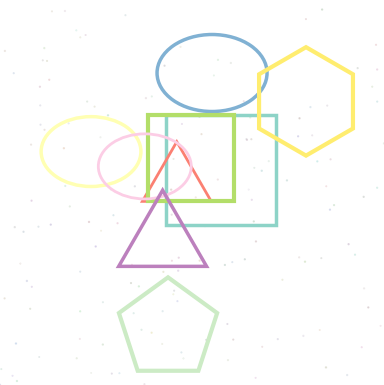[{"shape": "square", "thickness": 2.5, "radius": 0.72, "center": [0.574, 0.559]}, {"shape": "oval", "thickness": 2.5, "radius": 0.65, "center": [0.236, 0.606]}, {"shape": "triangle", "thickness": 2, "radius": 0.52, "center": [0.459, 0.529]}, {"shape": "oval", "thickness": 2.5, "radius": 0.71, "center": [0.551, 0.81]}, {"shape": "square", "thickness": 3, "radius": 0.56, "center": [0.496, 0.59]}, {"shape": "oval", "thickness": 2, "radius": 0.6, "center": [0.376, 0.568]}, {"shape": "triangle", "thickness": 2.5, "radius": 0.66, "center": [0.422, 0.374]}, {"shape": "pentagon", "thickness": 3, "radius": 0.67, "center": [0.436, 0.145]}, {"shape": "hexagon", "thickness": 3, "radius": 0.7, "center": [0.795, 0.737]}]